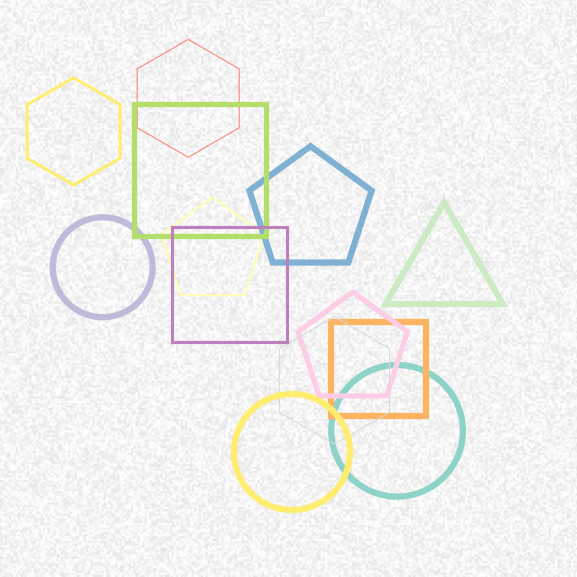[{"shape": "circle", "thickness": 3, "radius": 0.57, "center": [0.688, 0.253]}, {"shape": "pentagon", "thickness": 1, "radius": 0.47, "center": [0.368, 0.564]}, {"shape": "circle", "thickness": 3, "radius": 0.43, "center": [0.178, 0.536]}, {"shape": "hexagon", "thickness": 0.5, "radius": 0.51, "center": [0.326, 0.829]}, {"shape": "pentagon", "thickness": 3, "radius": 0.56, "center": [0.538, 0.635]}, {"shape": "square", "thickness": 3, "radius": 0.41, "center": [0.655, 0.36]}, {"shape": "square", "thickness": 2.5, "radius": 0.57, "center": [0.346, 0.705]}, {"shape": "pentagon", "thickness": 2.5, "radius": 0.5, "center": [0.611, 0.394]}, {"shape": "hexagon", "thickness": 0.5, "radius": 0.55, "center": [0.579, 0.34]}, {"shape": "square", "thickness": 1.5, "radius": 0.5, "center": [0.397, 0.507]}, {"shape": "triangle", "thickness": 3, "radius": 0.59, "center": [0.769, 0.531]}, {"shape": "circle", "thickness": 3, "radius": 0.5, "center": [0.506, 0.216]}, {"shape": "hexagon", "thickness": 1.5, "radius": 0.46, "center": [0.128, 0.772]}]